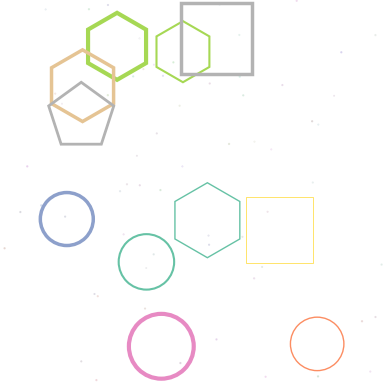[{"shape": "hexagon", "thickness": 1, "radius": 0.49, "center": [0.539, 0.428]}, {"shape": "circle", "thickness": 1.5, "radius": 0.36, "center": [0.38, 0.32]}, {"shape": "circle", "thickness": 1, "radius": 0.35, "center": [0.824, 0.107]}, {"shape": "circle", "thickness": 2.5, "radius": 0.34, "center": [0.174, 0.431]}, {"shape": "circle", "thickness": 3, "radius": 0.42, "center": [0.419, 0.101]}, {"shape": "hexagon", "thickness": 3, "radius": 0.43, "center": [0.304, 0.88]}, {"shape": "hexagon", "thickness": 1.5, "radius": 0.4, "center": [0.475, 0.866]}, {"shape": "square", "thickness": 0.5, "radius": 0.43, "center": [0.726, 0.402]}, {"shape": "hexagon", "thickness": 2.5, "radius": 0.47, "center": [0.214, 0.777]}, {"shape": "square", "thickness": 2.5, "radius": 0.46, "center": [0.563, 0.899]}, {"shape": "pentagon", "thickness": 2, "radius": 0.44, "center": [0.211, 0.697]}]